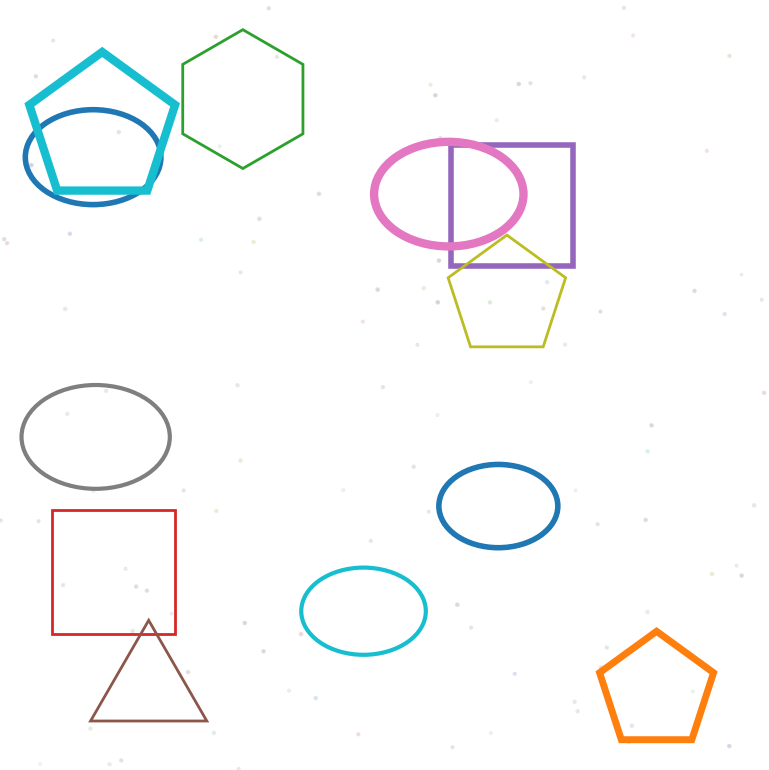[{"shape": "oval", "thickness": 2, "radius": 0.39, "center": [0.647, 0.343]}, {"shape": "oval", "thickness": 2, "radius": 0.44, "center": [0.121, 0.796]}, {"shape": "pentagon", "thickness": 2.5, "radius": 0.39, "center": [0.853, 0.102]}, {"shape": "hexagon", "thickness": 1, "radius": 0.45, "center": [0.315, 0.871]}, {"shape": "square", "thickness": 1, "radius": 0.4, "center": [0.148, 0.257]}, {"shape": "square", "thickness": 2, "radius": 0.39, "center": [0.665, 0.733]}, {"shape": "triangle", "thickness": 1, "radius": 0.44, "center": [0.193, 0.107]}, {"shape": "oval", "thickness": 3, "radius": 0.49, "center": [0.583, 0.748]}, {"shape": "oval", "thickness": 1.5, "radius": 0.48, "center": [0.124, 0.433]}, {"shape": "pentagon", "thickness": 1, "radius": 0.4, "center": [0.658, 0.614]}, {"shape": "oval", "thickness": 1.5, "radius": 0.4, "center": [0.472, 0.206]}, {"shape": "pentagon", "thickness": 3, "radius": 0.5, "center": [0.133, 0.833]}]